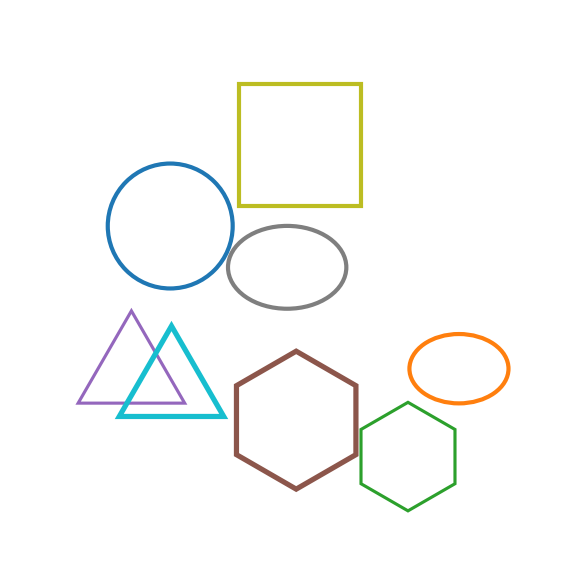[{"shape": "circle", "thickness": 2, "radius": 0.54, "center": [0.295, 0.608]}, {"shape": "oval", "thickness": 2, "radius": 0.43, "center": [0.795, 0.361]}, {"shape": "hexagon", "thickness": 1.5, "radius": 0.47, "center": [0.706, 0.209]}, {"shape": "triangle", "thickness": 1.5, "radius": 0.53, "center": [0.228, 0.354]}, {"shape": "hexagon", "thickness": 2.5, "radius": 0.6, "center": [0.513, 0.272]}, {"shape": "oval", "thickness": 2, "radius": 0.51, "center": [0.497, 0.536]}, {"shape": "square", "thickness": 2, "radius": 0.53, "center": [0.52, 0.748]}, {"shape": "triangle", "thickness": 2.5, "radius": 0.52, "center": [0.297, 0.33]}]